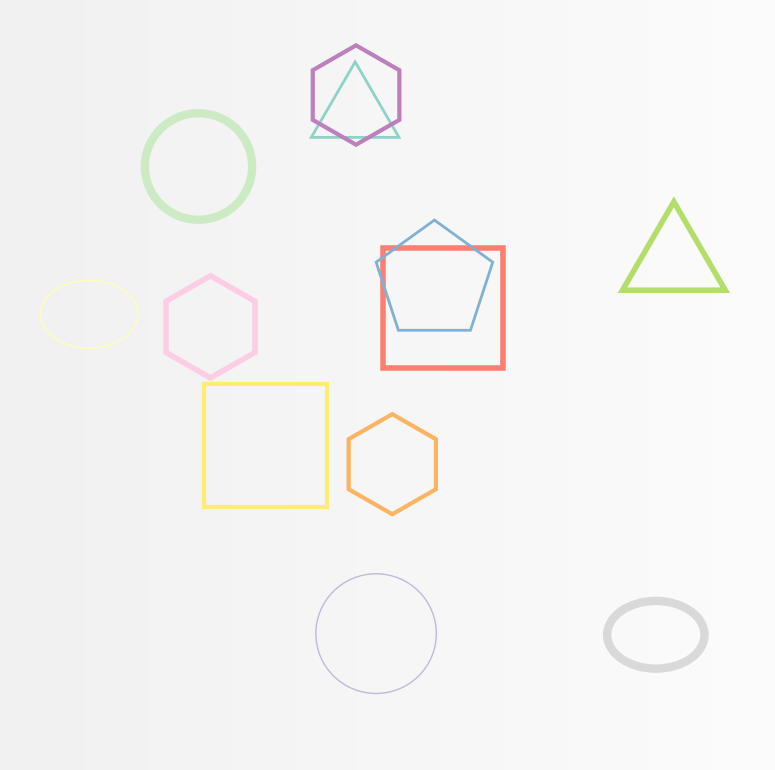[{"shape": "triangle", "thickness": 1, "radius": 0.33, "center": [0.458, 0.854]}, {"shape": "oval", "thickness": 0.5, "radius": 0.31, "center": [0.115, 0.592]}, {"shape": "circle", "thickness": 0.5, "radius": 0.39, "center": [0.485, 0.177]}, {"shape": "square", "thickness": 2, "radius": 0.39, "center": [0.571, 0.6]}, {"shape": "pentagon", "thickness": 1, "radius": 0.4, "center": [0.561, 0.635]}, {"shape": "hexagon", "thickness": 1.5, "radius": 0.33, "center": [0.506, 0.397]}, {"shape": "triangle", "thickness": 2, "radius": 0.38, "center": [0.869, 0.661]}, {"shape": "hexagon", "thickness": 2, "radius": 0.33, "center": [0.272, 0.575]}, {"shape": "oval", "thickness": 3, "radius": 0.31, "center": [0.846, 0.176]}, {"shape": "hexagon", "thickness": 1.5, "radius": 0.32, "center": [0.459, 0.877]}, {"shape": "circle", "thickness": 3, "radius": 0.35, "center": [0.256, 0.784]}, {"shape": "square", "thickness": 1.5, "radius": 0.4, "center": [0.343, 0.422]}]